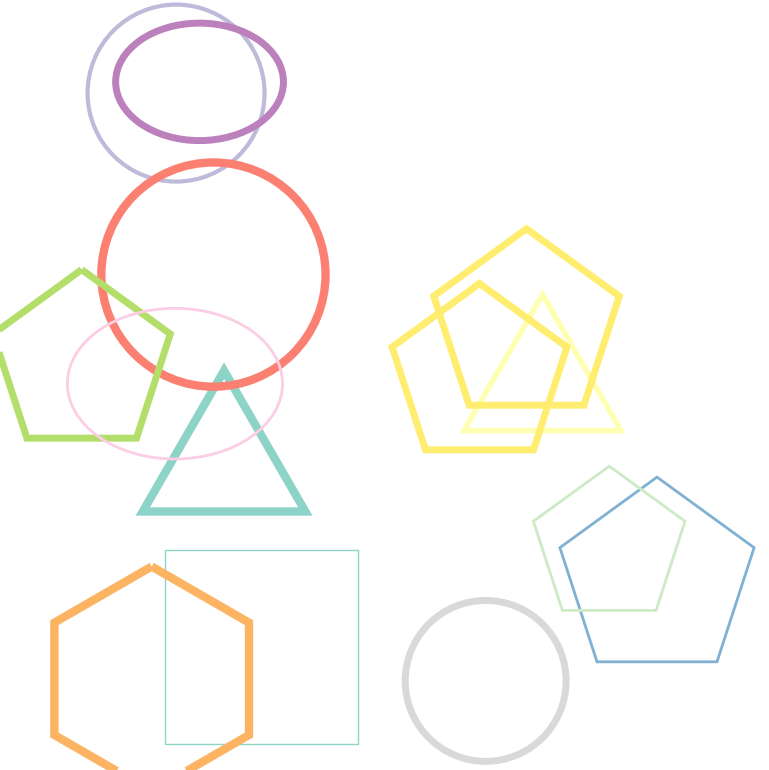[{"shape": "triangle", "thickness": 3, "radius": 0.61, "center": [0.291, 0.397]}, {"shape": "square", "thickness": 0.5, "radius": 0.63, "center": [0.34, 0.16]}, {"shape": "triangle", "thickness": 2, "radius": 0.59, "center": [0.705, 0.5]}, {"shape": "circle", "thickness": 1.5, "radius": 0.57, "center": [0.229, 0.879]}, {"shape": "circle", "thickness": 3, "radius": 0.73, "center": [0.277, 0.643]}, {"shape": "pentagon", "thickness": 1, "radius": 0.66, "center": [0.853, 0.248]}, {"shape": "hexagon", "thickness": 3, "radius": 0.73, "center": [0.197, 0.118]}, {"shape": "pentagon", "thickness": 2.5, "radius": 0.61, "center": [0.106, 0.529]}, {"shape": "oval", "thickness": 1, "radius": 0.7, "center": [0.227, 0.502]}, {"shape": "circle", "thickness": 2.5, "radius": 0.52, "center": [0.631, 0.116]}, {"shape": "oval", "thickness": 2.5, "radius": 0.54, "center": [0.259, 0.894]}, {"shape": "pentagon", "thickness": 1, "radius": 0.52, "center": [0.791, 0.291]}, {"shape": "pentagon", "thickness": 2.5, "radius": 0.6, "center": [0.623, 0.512]}, {"shape": "pentagon", "thickness": 2.5, "radius": 0.63, "center": [0.684, 0.576]}]